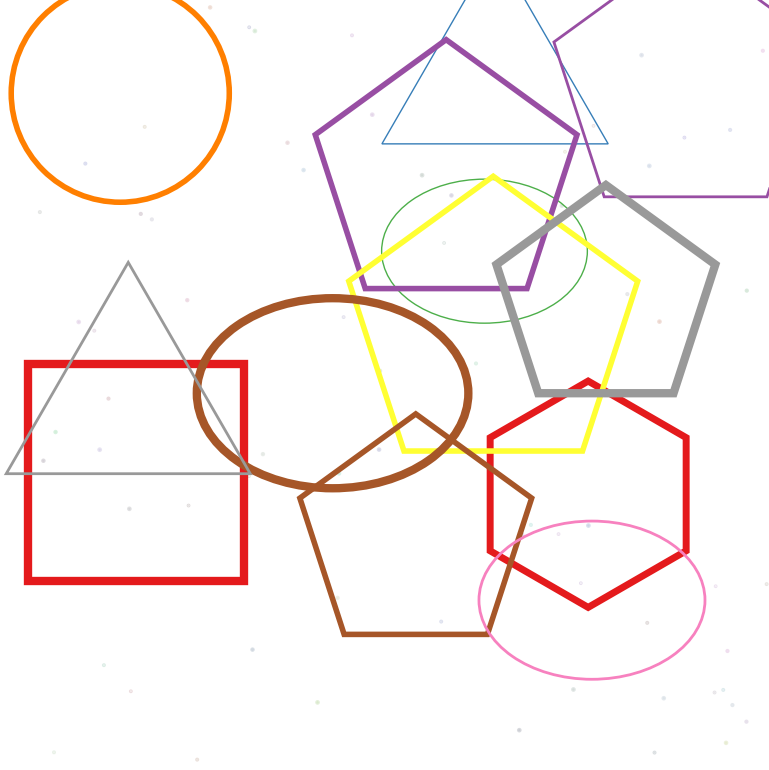[{"shape": "hexagon", "thickness": 2.5, "radius": 0.73, "center": [0.764, 0.358]}, {"shape": "square", "thickness": 3, "radius": 0.7, "center": [0.177, 0.387]}, {"shape": "triangle", "thickness": 0.5, "radius": 0.85, "center": [0.643, 0.898]}, {"shape": "oval", "thickness": 0.5, "radius": 0.67, "center": [0.629, 0.674]}, {"shape": "pentagon", "thickness": 1, "radius": 0.9, "center": [0.89, 0.89]}, {"shape": "pentagon", "thickness": 2, "radius": 0.89, "center": [0.579, 0.77]}, {"shape": "circle", "thickness": 2, "radius": 0.71, "center": [0.156, 0.879]}, {"shape": "pentagon", "thickness": 2, "radius": 0.99, "center": [0.641, 0.574]}, {"shape": "pentagon", "thickness": 2, "radius": 0.79, "center": [0.54, 0.304]}, {"shape": "oval", "thickness": 3, "radius": 0.88, "center": [0.432, 0.489]}, {"shape": "oval", "thickness": 1, "radius": 0.73, "center": [0.769, 0.221]}, {"shape": "pentagon", "thickness": 3, "radius": 0.75, "center": [0.787, 0.61]}, {"shape": "triangle", "thickness": 1, "radius": 0.91, "center": [0.167, 0.476]}]